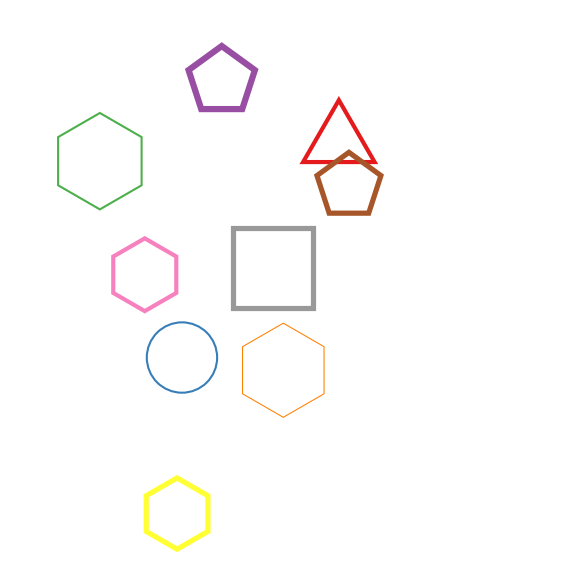[{"shape": "triangle", "thickness": 2, "radius": 0.36, "center": [0.587, 0.754]}, {"shape": "circle", "thickness": 1, "radius": 0.3, "center": [0.315, 0.38]}, {"shape": "hexagon", "thickness": 1, "radius": 0.42, "center": [0.173, 0.72]}, {"shape": "pentagon", "thickness": 3, "radius": 0.3, "center": [0.384, 0.859]}, {"shape": "hexagon", "thickness": 0.5, "radius": 0.41, "center": [0.491, 0.358]}, {"shape": "hexagon", "thickness": 2.5, "radius": 0.31, "center": [0.307, 0.11]}, {"shape": "pentagon", "thickness": 2.5, "radius": 0.29, "center": [0.604, 0.677]}, {"shape": "hexagon", "thickness": 2, "radius": 0.32, "center": [0.251, 0.523]}, {"shape": "square", "thickness": 2.5, "radius": 0.35, "center": [0.472, 0.535]}]